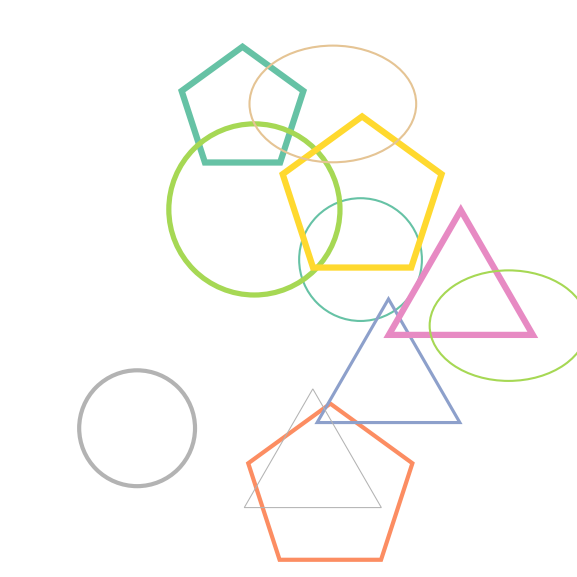[{"shape": "circle", "thickness": 1, "radius": 0.53, "center": [0.624, 0.55]}, {"shape": "pentagon", "thickness": 3, "radius": 0.55, "center": [0.42, 0.807]}, {"shape": "pentagon", "thickness": 2, "radius": 0.75, "center": [0.572, 0.151]}, {"shape": "triangle", "thickness": 1.5, "radius": 0.71, "center": [0.673, 0.339]}, {"shape": "triangle", "thickness": 3, "radius": 0.72, "center": [0.798, 0.491]}, {"shape": "oval", "thickness": 1, "radius": 0.68, "center": [0.881, 0.435]}, {"shape": "circle", "thickness": 2.5, "radius": 0.74, "center": [0.441, 0.636]}, {"shape": "pentagon", "thickness": 3, "radius": 0.72, "center": [0.627, 0.653]}, {"shape": "oval", "thickness": 1, "radius": 0.72, "center": [0.576, 0.819]}, {"shape": "triangle", "thickness": 0.5, "radius": 0.69, "center": [0.542, 0.189]}, {"shape": "circle", "thickness": 2, "radius": 0.5, "center": [0.237, 0.258]}]